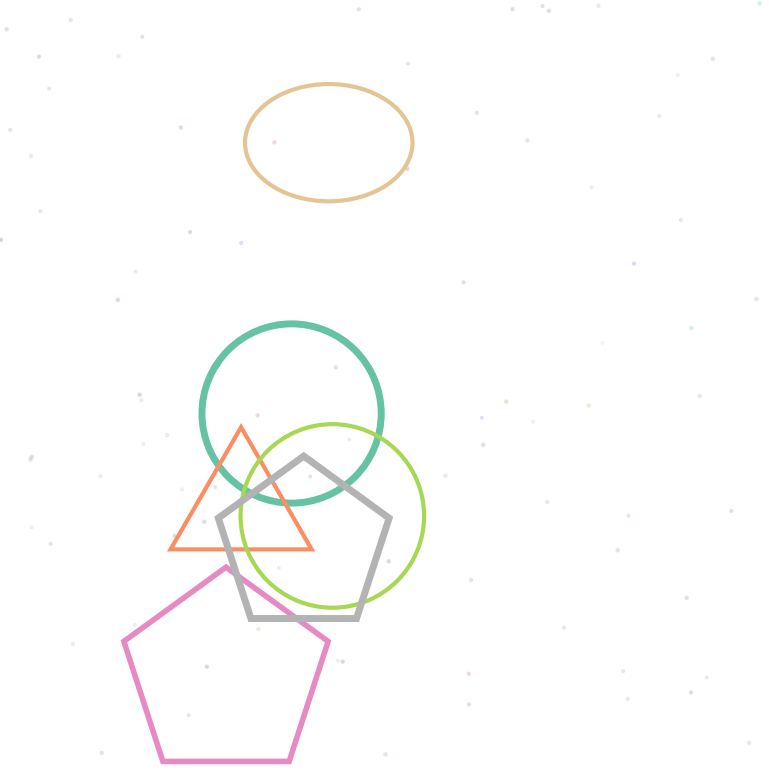[{"shape": "circle", "thickness": 2.5, "radius": 0.58, "center": [0.379, 0.463]}, {"shape": "triangle", "thickness": 1.5, "radius": 0.53, "center": [0.313, 0.339]}, {"shape": "pentagon", "thickness": 2, "radius": 0.7, "center": [0.294, 0.124]}, {"shape": "circle", "thickness": 1.5, "radius": 0.6, "center": [0.432, 0.33]}, {"shape": "oval", "thickness": 1.5, "radius": 0.54, "center": [0.427, 0.815]}, {"shape": "pentagon", "thickness": 2.5, "radius": 0.58, "center": [0.394, 0.291]}]